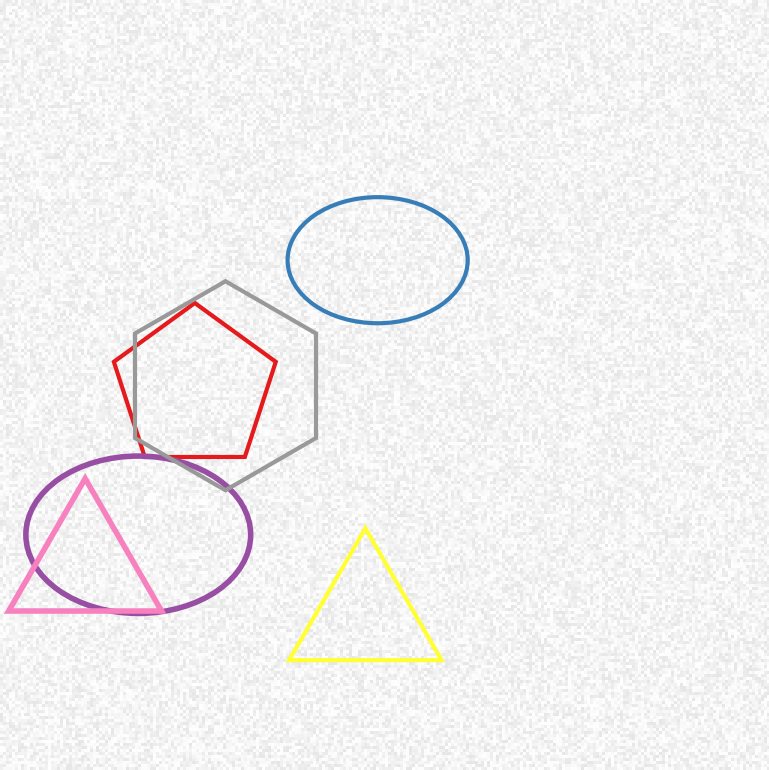[{"shape": "pentagon", "thickness": 1.5, "radius": 0.55, "center": [0.253, 0.496]}, {"shape": "oval", "thickness": 1.5, "radius": 0.58, "center": [0.49, 0.662]}, {"shape": "oval", "thickness": 2, "radius": 0.73, "center": [0.18, 0.306]}, {"shape": "triangle", "thickness": 1.5, "radius": 0.57, "center": [0.474, 0.2]}, {"shape": "triangle", "thickness": 2, "radius": 0.57, "center": [0.111, 0.264]}, {"shape": "hexagon", "thickness": 1.5, "radius": 0.68, "center": [0.293, 0.499]}]